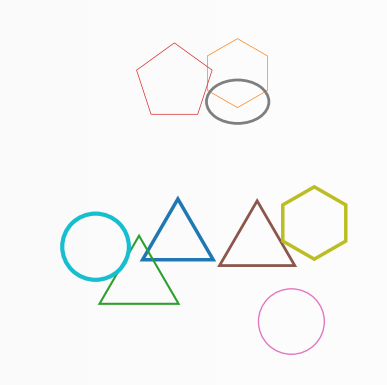[{"shape": "triangle", "thickness": 2.5, "radius": 0.53, "center": [0.459, 0.378]}, {"shape": "hexagon", "thickness": 0.5, "radius": 0.45, "center": [0.613, 0.81]}, {"shape": "triangle", "thickness": 1.5, "radius": 0.59, "center": [0.359, 0.27]}, {"shape": "pentagon", "thickness": 0.5, "radius": 0.51, "center": [0.45, 0.786]}, {"shape": "triangle", "thickness": 2, "radius": 0.56, "center": [0.664, 0.366]}, {"shape": "circle", "thickness": 1, "radius": 0.43, "center": [0.752, 0.165]}, {"shape": "oval", "thickness": 2, "radius": 0.4, "center": [0.613, 0.736]}, {"shape": "hexagon", "thickness": 2.5, "radius": 0.47, "center": [0.811, 0.421]}, {"shape": "circle", "thickness": 3, "radius": 0.43, "center": [0.247, 0.359]}]